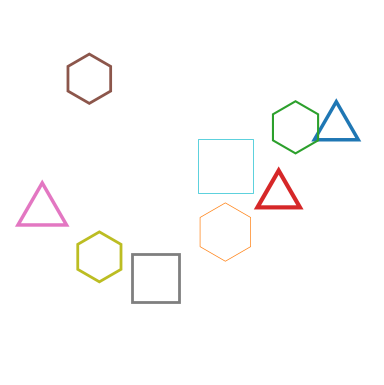[{"shape": "triangle", "thickness": 2.5, "radius": 0.33, "center": [0.873, 0.67]}, {"shape": "hexagon", "thickness": 0.5, "radius": 0.38, "center": [0.585, 0.397]}, {"shape": "hexagon", "thickness": 1.5, "radius": 0.34, "center": [0.768, 0.669]}, {"shape": "triangle", "thickness": 3, "radius": 0.32, "center": [0.724, 0.493]}, {"shape": "hexagon", "thickness": 2, "radius": 0.32, "center": [0.232, 0.795]}, {"shape": "triangle", "thickness": 2.5, "radius": 0.36, "center": [0.11, 0.452]}, {"shape": "square", "thickness": 2, "radius": 0.31, "center": [0.404, 0.277]}, {"shape": "hexagon", "thickness": 2, "radius": 0.32, "center": [0.258, 0.333]}, {"shape": "square", "thickness": 0.5, "radius": 0.35, "center": [0.586, 0.569]}]